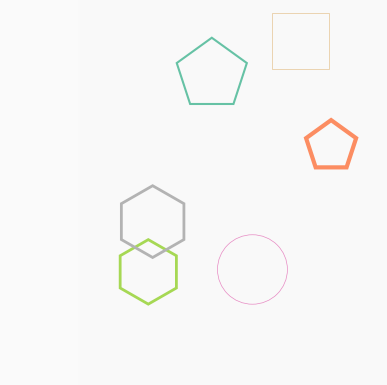[{"shape": "pentagon", "thickness": 1.5, "radius": 0.48, "center": [0.547, 0.807]}, {"shape": "pentagon", "thickness": 3, "radius": 0.34, "center": [0.854, 0.62]}, {"shape": "circle", "thickness": 0.5, "radius": 0.45, "center": [0.651, 0.3]}, {"shape": "hexagon", "thickness": 2, "radius": 0.42, "center": [0.383, 0.294]}, {"shape": "square", "thickness": 0.5, "radius": 0.36, "center": [0.776, 0.894]}, {"shape": "hexagon", "thickness": 2, "radius": 0.47, "center": [0.394, 0.424]}]